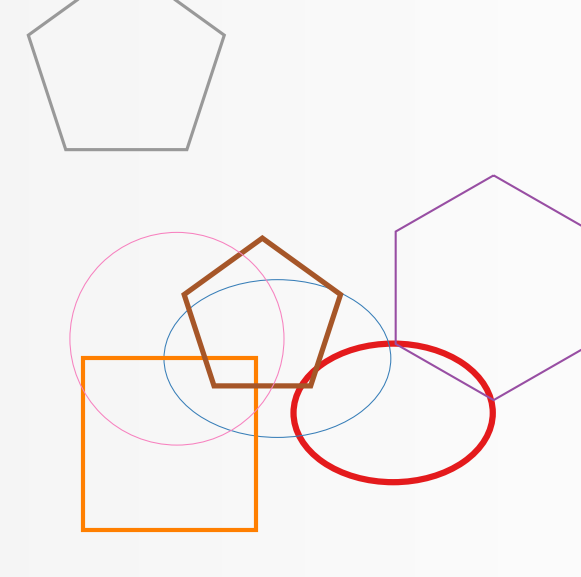[{"shape": "oval", "thickness": 3, "radius": 0.86, "center": [0.676, 0.284]}, {"shape": "oval", "thickness": 0.5, "radius": 0.98, "center": [0.477, 0.378]}, {"shape": "hexagon", "thickness": 1, "radius": 0.97, "center": [0.849, 0.501]}, {"shape": "square", "thickness": 2, "radius": 0.75, "center": [0.292, 0.23]}, {"shape": "pentagon", "thickness": 2.5, "radius": 0.71, "center": [0.451, 0.445]}, {"shape": "circle", "thickness": 0.5, "radius": 0.92, "center": [0.304, 0.413]}, {"shape": "pentagon", "thickness": 1.5, "radius": 0.89, "center": [0.217, 0.883]}]